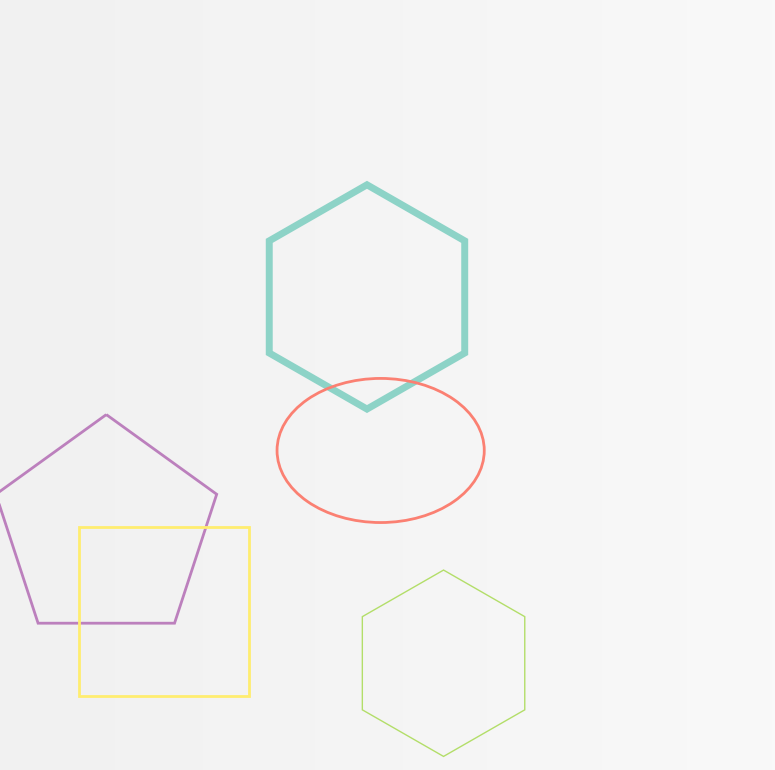[{"shape": "hexagon", "thickness": 2.5, "radius": 0.73, "center": [0.474, 0.614]}, {"shape": "oval", "thickness": 1, "radius": 0.67, "center": [0.491, 0.415]}, {"shape": "hexagon", "thickness": 0.5, "radius": 0.61, "center": [0.572, 0.139]}, {"shape": "pentagon", "thickness": 1, "radius": 0.75, "center": [0.137, 0.312]}, {"shape": "square", "thickness": 1, "radius": 0.55, "center": [0.212, 0.206]}]